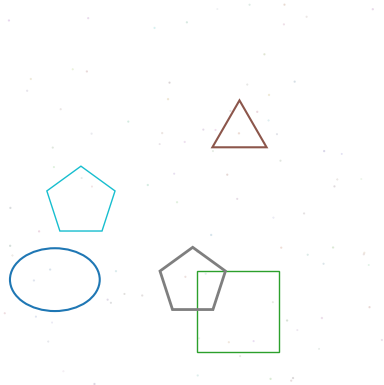[{"shape": "oval", "thickness": 1.5, "radius": 0.58, "center": [0.142, 0.274]}, {"shape": "square", "thickness": 1, "radius": 0.53, "center": [0.619, 0.191]}, {"shape": "triangle", "thickness": 1.5, "radius": 0.41, "center": [0.622, 0.658]}, {"shape": "pentagon", "thickness": 2, "radius": 0.45, "center": [0.501, 0.268]}, {"shape": "pentagon", "thickness": 1, "radius": 0.47, "center": [0.21, 0.475]}]